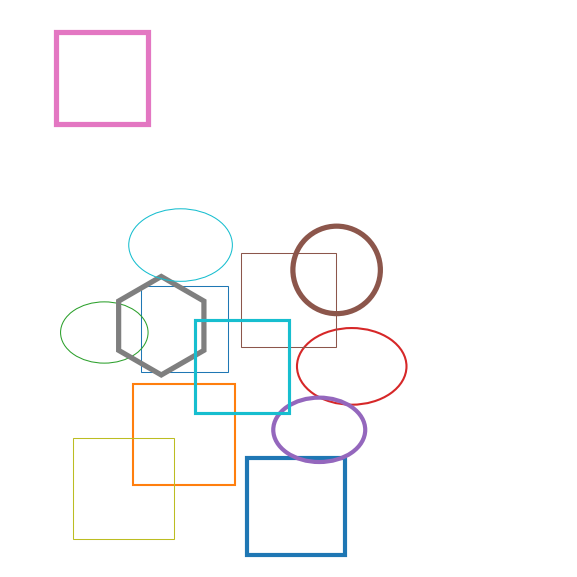[{"shape": "square", "thickness": 2, "radius": 0.42, "center": [0.513, 0.122]}, {"shape": "square", "thickness": 0.5, "radius": 0.37, "center": [0.32, 0.429]}, {"shape": "square", "thickness": 1, "radius": 0.44, "center": [0.319, 0.247]}, {"shape": "oval", "thickness": 0.5, "radius": 0.38, "center": [0.181, 0.423]}, {"shape": "oval", "thickness": 1, "radius": 0.47, "center": [0.609, 0.365]}, {"shape": "oval", "thickness": 2, "radius": 0.4, "center": [0.553, 0.255]}, {"shape": "circle", "thickness": 2.5, "radius": 0.38, "center": [0.583, 0.532]}, {"shape": "square", "thickness": 0.5, "radius": 0.41, "center": [0.499, 0.48]}, {"shape": "square", "thickness": 2.5, "radius": 0.4, "center": [0.177, 0.864]}, {"shape": "hexagon", "thickness": 2.5, "radius": 0.43, "center": [0.279, 0.435]}, {"shape": "square", "thickness": 0.5, "radius": 0.44, "center": [0.213, 0.154]}, {"shape": "oval", "thickness": 0.5, "radius": 0.45, "center": [0.313, 0.575]}, {"shape": "square", "thickness": 1.5, "radius": 0.4, "center": [0.419, 0.364]}]